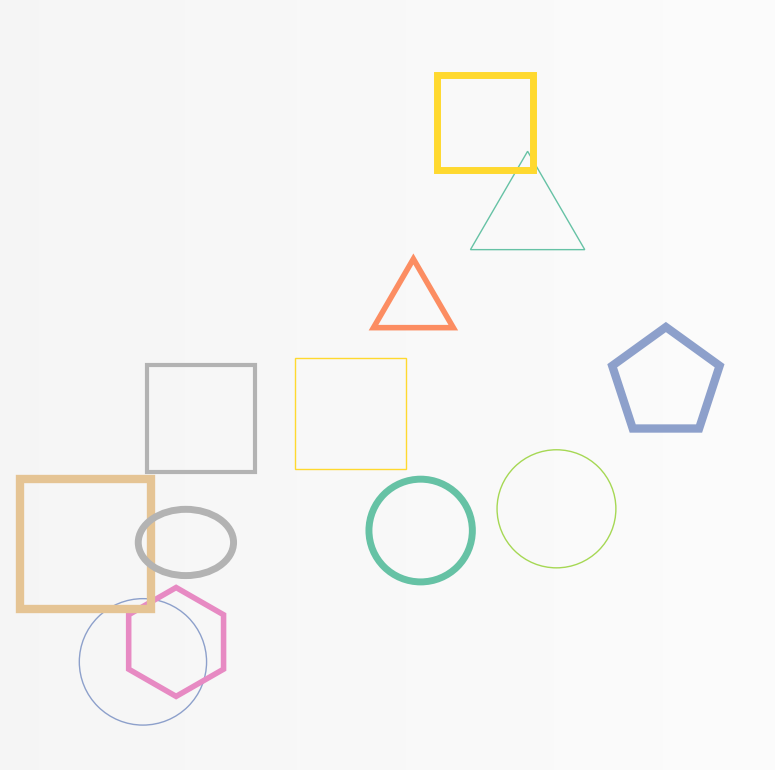[{"shape": "triangle", "thickness": 0.5, "radius": 0.43, "center": [0.681, 0.718]}, {"shape": "circle", "thickness": 2.5, "radius": 0.33, "center": [0.543, 0.311]}, {"shape": "triangle", "thickness": 2, "radius": 0.3, "center": [0.533, 0.604]}, {"shape": "circle", "thickness": 0.5, "radius": 0.41, "center": [0.184, 0.14]}, {"shape": "pentagon", "thickness": 3, "radius": 0.36, "center": [0.859, 0.502]}, {"shape": "hexagon", "thickness": 2, "radius": 0.35, "center": [0.227, 0.166]}, {"shape": "circle", "thickness": 0.5, "radius": 0.38, "center": [0.718, 0.339]}, {"shape": "square", "thickness": 2.5, "radius": 0.31, "center": [0.626, 0.841]}, {"shape": "square", "thickness": 0.5, "radius": 0.36, "center": [0.452, 0.463]}, {"shape": "square", "thickness": 3, "radius": 0.42, "center": [0.11, 0.293]}, {"shape": "oval", "thickness": 2.5, "radius": 0.31, "center": [0.24, 0.296]}, {"shape": "square", "thickness": 1.5, "radius": 0.35, "center": [0.26, 0.457]}]